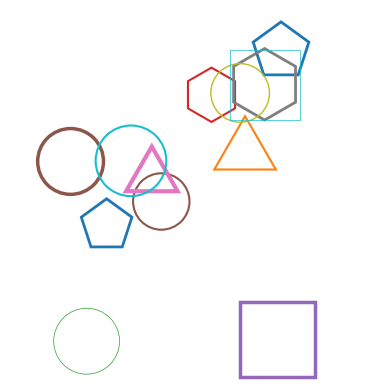[{"shape": "pentagon", "thickness": 2, "radius": 0.38, "center": [0.73, 0.867]}, {"shape": "pentagon", "thickness": 2, "radius": 0.35, "center": [0.277, 0.415]}, {"shape": "triangle", "thickness": 1.5, "radius": 0.46, "center": [0.636, 0.606]}, {"shape": "circle", "thickness": 0.5, "radius": 0.43, "center": [0.225, 0.114]}, {"shape": "hexagon", "thickness": 1.5, "radius": 0.35, "center": [0.549, 0.754]}, {"shape": "square", "thickness": 2.5, "radius": 0.49, "center": [0.721, 0.118]}, {"shape": "circle", "thickness": 2.5, "radius": 0.43, "center": [0.183, 0.581]}, {"shape": "circle", "thickness": 1.5, "radius": 0.37, "center": [0.419, 0.477]}, {"shape": "triangle", "thickness": 3, "radius": 0.39, "center": [0.394, 0.542]}, {"shape": "hexagon", "thickness": 2, "radius": 0.46, "center": [0.687, 0.781]}, {"shape": "circle", "thickness": 1, "radius": 0.38, "center": [0.624, 0.759]}, {"shape": "square", "thickness": 0.5, "radius": 0.46, "center": [0.689, 0.779]}, {"shape": "circle", "thickness": 1.5, "radius": 0.46, "center": [0.34, 0.582]}]